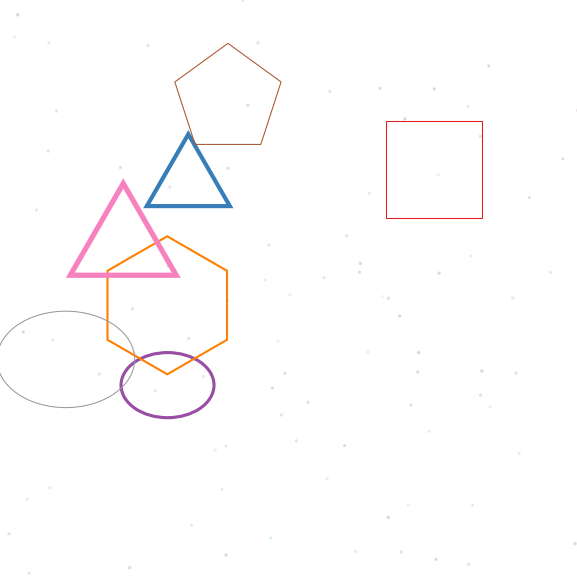[{"shape": "square", "thickness": 0.5, "radius": 0.42, "center": [0.751, 0.705]}, {"shape": "triangle", "thickness": 2, "radius": 0.42, "center": [0.326, 0.684]}, {"shape": "oval", "thickness": 1.5, "radius": 0.4, "center": [0.29, 0.332]}, {"shape": "hexagon", "thickness": 1, "radius": 0.6, "center": [0.29, 0.47]}, {"shape": "pentagon", "thickness": 0.5, "radius": 0.48, "center": [0.395, 0.827]}, {"shape": "triangle", "thickness": 2.5, "radius": 0.53, "center": [0.213, 0.576]}, {"shape": "oval", "thickness": 0.5, "radius": 0.6, "center": [0.114, 0.377]}]